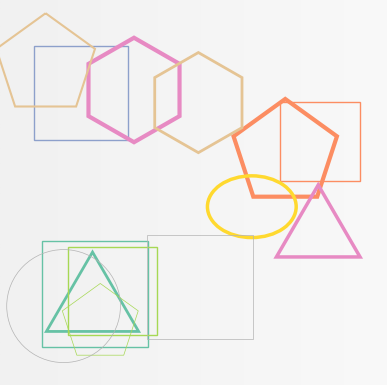[{"shape": "square", "thickness": 1, "radius": 0.69, "center": [0.245, 0.236]}, {"shape": "triangle", "thickness": 2, "radius": 0.69, "center": [0.239, 0.208]}, {"shape": "pentagon", "thickness": 3, "radius": 0.7, "center": [0.736, 0.603]}, {"shape": "square", "thickness": 1, "radius": 0.51, "center": [0.825, 0.632]}, {"shape": "square", "thickness": 1, "radius": 0.61, "center": [0.208, 0.759]}, {"shape": "hexagon", "thickness": 3, "radius": 0.68, "center": [0.346, 0.766]}, {"shape": "triangle", "thickness": 2.5, "radius": 0.62, "center": [0.821, 0.395]}, {"shape": "square", "thickness": 1, "radius": 0.57, "center": [0.29, 0.244]}, {"shape": "pentagon", "thickness": 0.5, "radius": 0.51, "center": [0.259, 0.161]}, {"shape": "oval", "thickness": 2.5, "radius": 0.57, "center": [0.65, 0.463]}, {"shape": "hexagon", "thickness": 2, "radius": 0.65, "center": [0.512, 0.733]}, {"shape": "pentagon", "thickness": 1.5, "radius": 0.67, "center": [0.118, 0.832]}, {"shape": "square", "thickness": 0.5, "radius": 0.68, "center": [0.517, 0.254]}, {"shape": "circle", "thickness": 0.5, "radius": 0.73, "center": [0.164, 0.205]}]